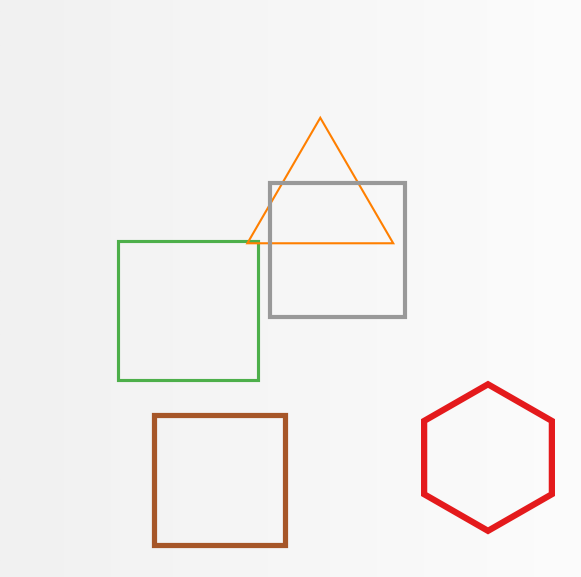[{"shape": "hexagon", "thickness": 3, "radius": 0.63, "center": [0.84, 0.207]}, {"shape": "square", "thickness": 1.5, "radius": 0.6, "center": [0.323, 0.462]}, {"shape": "triangle", "thickness": 1, "radius": 0.72, "center": [0.551, 0.65]}, {"shape": "square", "thickness": 2.5, "radius": 0.57, "center": [0.377, 0.168]}, {"shape": "square", "thickness": 2, "radius": 0.58, "center": [0.581, 0.567]}]